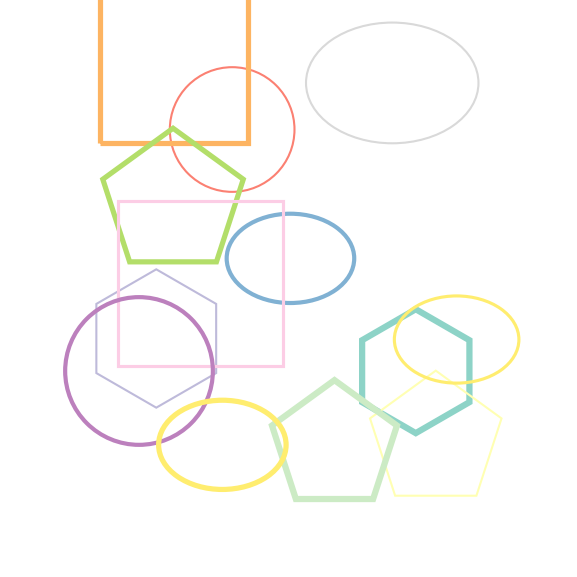[{"shape": "hexagon", "thickness": 3, "radius": 0.54, "center": [0.72, 0.356]}, {"shape": "pentagon", "thickness": 1, "radius": 0.6, "center": [0.755, 0.238]}, {"shape": "hexagon", "thickness": 1, "radius": 0.6, "center": [0.271, 0.413]}, {"shape": "circle", "thickness": 1, "radius": 0.54, "center": [0.402, 0.775]}, {"shape": "oval", "thickness": 2, "radius": 0.55, "center": [0.503, 0.552]}, {"shape": "square", "thickness": 2.5, "radius": 0.64, "center": [0.301, 0.88]}, {"shape": "pentagon", "thickness": 2.5, "radius": 0.64, "center": [0.3, 0.649]}, {"shape": "square", "thickness": 1.5, "radius": 0.71, "center": [0.347, 0.508]}, {"shape": "oval", "thickness": 1, "radius": 0.75, "center": [0.679, 0.856]}, {"shape": "circle", "thickness": 2, "radius": 0.64, "center": [0.241, 0.357]}, {"shape": "pentagon", "thickness": 3, "radius": 0.57, "center": [0.579, 0.227]}, {"shape": "oval", "thickness": 2.5, "radius": 0.55, "center": [0.385, 0.229]}, {"shape": "oval", "thickness": 1.5, "radius": 0.54, "center": [0.791, 0.411]}]